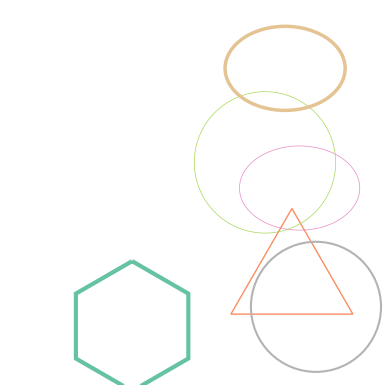[{"shape": "hexagon", "thickness": 3, "radius": 0.84, "center": [0.343, 0.153]}, {"shape": "triangle", "thickness": 1, "radius": 0.91, "center": [0.758, 0.275]}, {"shape": "oval", "thickness": 0.5, "radius": 0.78, "center": [0.778, 0.512]}, {"shape": "circle", "thickness": 0.5, "radius": 0.92, "center": [0.688, 0.578]}, {"shape": "oval", "thickness": 2.5, "radius": 0.78, "center": [0.741, 0.822]}, {"shape": "circle", "thickness": 1.5, "radius": 0.84, "center": [0.821, 0.203]}]